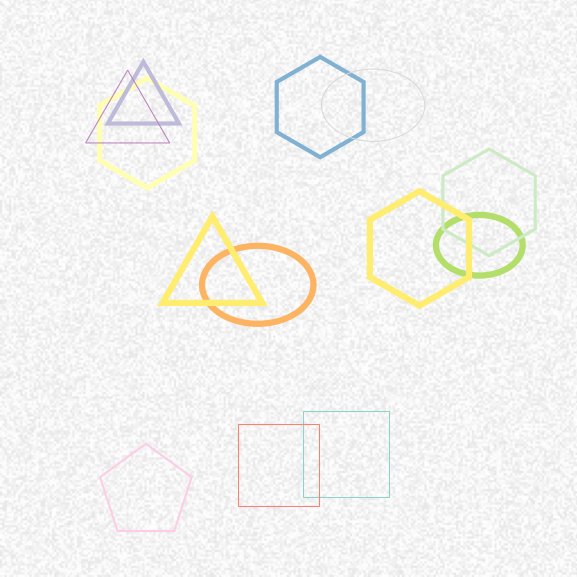[{"shape": "square", "thickness": 0.5, "radius": 0.37, "center": [0.599, 0.212]}, {"shape": "hexagon", "thickness": 2.5, "radius": 0.47, "center": [0.255, 0.769]}, {"shape": "triangle", "thickness": 2, "radius": 0.36, "center": [0.248, 0.821]}, {"shape": "square", "thickness": 0.5, "radius": 0.35, "center": [0.482, 0.194]}, {"shape": "hexagon", "thickness": 2, "radius": 0.43, "center": [0.554, 0.814]}, {"shape": "oval", "thickness": 3, "radius": 0.48, "center": [0.446, 0.506]}, {"shape": "oval", "thickness": 3, "radius": 0.38, "center": [0.83, 0.574]}, {"shape": "pentagon", "thickness": 1, "radius": 0.42, "center": [0.253, 0.147]}, {"shape": "oval", "thickness": 0.5, "radius": 0.45, "center": [0.646, 0.817]}, {"shape": "triangle", "thickness": 0.5, "radius": 0.42, "center": [0.221, 0.794]}, {"shape": "hexagon", "thickness": 1.5, "radius": 0.46, "center": [0.847, 0.649]}, {"shape": "hexagon", "thickness": 3, "radius": 0.5, "center": [0.726, 0.569]}, {"shape": "triangle", "thickness": 3, "radius": 0.5, "center": [0.368, 0.525]}]